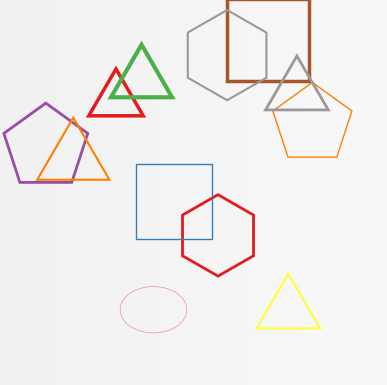[{"shape": "hexagon", "thickness": 2, "radius": 0.53, "center": [0.563, 0.389]}, {"shape": "triangle", "thickness": 2.5, "radius": 0.41, "center": [0.299, 0.74]}, {"shape": "square", "thickness": 1, "radius": 0.49, "center": [0.448, 0.477]}, {"shape": "triangle", "thickness": 3, "radius": 0.46, "center": [0.365, 0.793]}, {"shape": "pentagon", "thickness": 2, "radius": 0.57, "center": [0.118, 0.618]}, {"shape": "pentagon", "thickness": 1, "radius": 0.54, "center": [0.806, 0.679]}, {"shape": "triangle", "thickness": 1.5, "radius": 0.54, "center": [0.189, 0.587]}, {"shape": "triangle", "thickness": 1.5, "radius": 0.47, "center": [0.744, 0.194]}, {"shape": "square", "thickness": 2.5, "radius": 0.53, "center": [0.692, 0.896]}, {"shape": "oval", "thickness": 0.5, "radius": 0.43, "center": [0.396, 0.196]}, {"shape": "hexagon", "thickness": 1.5, "radius": 0.59, "center": [0.586, 0.857]}, {"shape": "triangle", "thickness": 2, "radius": 0.47, "center": [0.766, 0.761]}]